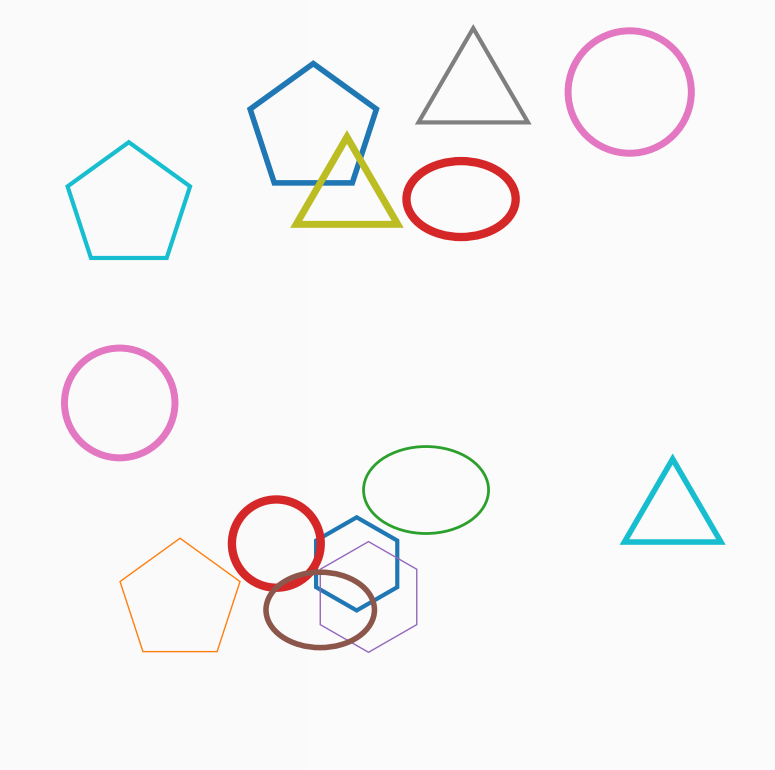[{"shape": "hexagon", "thickness": 1.5, "radius": 0.3, "center": [0.46, 0.268]}, {"shape": "pentagon", "thickness": 2, "radius": 0.43, "center": [0.404, 0.832]}, {"shape": "pentagon", "thickness": 0.5, "radius": 0.41, "center": [0.232, 0.22]}, {"shape": "oval", "thickness": 1, "radius": 0.4, "center": [0.55, 0.364]}, {"shape": "oval", "thickness": 3, "radius": 0.35, "center": [0.595, 0.741]}, {"shape": "circle", "thickness": 3, "radius": 0.29, "center": [0.357, 0.294]}, {"shape": "hexagon", "thickness": 0.5, "radius": 0.36, "center": [0.475, 0.225]}, {"shape": "oval", "thickness": 2, "radius": 0.35, "center": [0.413, 0.208]}, {"shape": "circle", "thickness": 2.5, "radius": 0.4, "center": [0.813, 0.881]}, {"shape": "circle", "thickness": 2.5, "radius": 0.36, "center": [0.154, 0.477]}, {"shape": "triangle", "thickness": 1.5, "radius": 0.41, "center": [0.611, 0.882]}, {"shape": "triangle", "thickness": 2.5, "radius": 0.38, "center": [0.448, 0.746]}, {"shape": "triangle", "thickness": 2, "radius": 0.36, "center": [0.868, 0.332]}, {"shape": "pentagon", "thickness": 1.5, "radius": 0.42, "center": [0.166, 0.732]}]